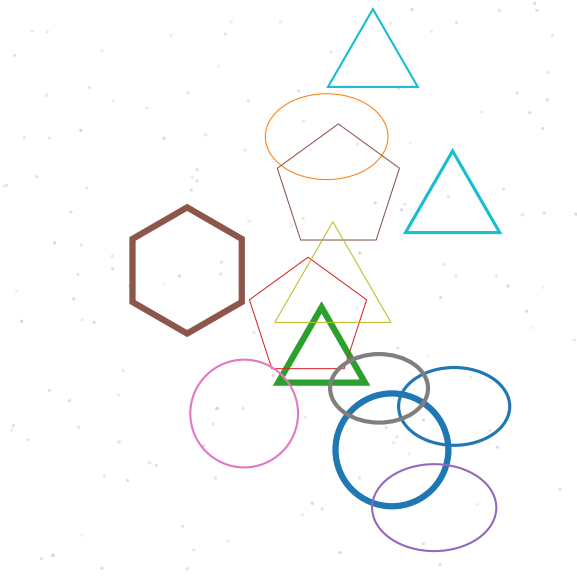[{"shape": "oval", "thickness": 1.5, "radius": 0.48, "center": [0.786, 0.295]}, {"shape": "circle", "thickness": 3, "radius": 0.49, "center": [0.679, 0.22]}, {"shape": "oval", "thickness": 0.5, "radius": 0.53, "center": [0.566, 0.762]}, {"shape": "triangle", "thickness": 3, "radius": 0.43, "center": [0.557, 0.38]}, {"shape": "pentagon", "thickness": 0.5, "radius": 0.53, "center": [0.533, 0.447]}, {"shape": "oval", "thickness": 1, "radius": 0.54, "center": [0.752, 0.12]}, {"shape": "hexagon", "thickness": 3, "radius": 0.55, "center": [0.324, 0.531]}, {"shape": "pentagon", "thickness": 0.5, "radius": 0.56, "center": [0.586, 0.673]}, {"shape": "circle", "thickness": 1, "radius": 0.47, "center": [0.423, 0.283]}, {"shape": "oval", "thickness": 2, "radius": 0.42, "center": [0.656, 0.327]}, {"shape": "triangle", "thickness": 0.5, "radius": 0.58, "center": [0.576, 0.499]}, {"shape": "triangle", "thickness": 1, "radius": 0.45, "center": [0.646, 0.894]}, {"shape": "triangle", "thickness": 1.5, "radius": 0.47, "center": [0.784, 0.644]}]